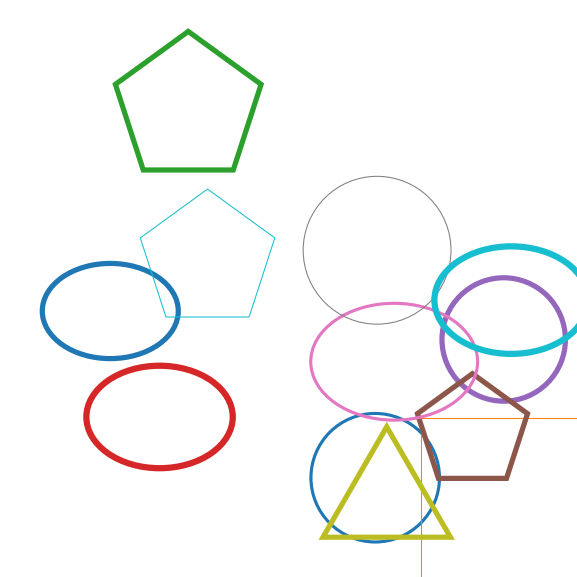[{"shape": "oval", "thickness": 2.5, "radius": 0.59, "center": [0.191, 0.461]}, {"shape": "circle", "thickness": 1.5, "radius": 0.56, "center": [0.65, 0.172]}, {"shape": "square", "thickness": 0.5, "radius": 0.71, "center": [0.872, 0.132]}, {"shape": "pentagon", "thickness": 2.5, "radius": 0.66, "center": [0.326, 0.812]}, {"shape": "oval", "thickness": 3, "radius": 0.63, "center": [0.276, 0.277]}, {"shape": "circle", "thickness": 2.5, "radius": 0.53, "center": [0.872, 0.411]}, {"shape": "pentagon", "thickness": 2.5, "radius": 0.5, "center": [0.818, 0.252]}, {"shape": "oval", "thickness": 1.5, "radius": 0.72, "center": [0.683, 0.373]}, {"shape": "circle", "thickness": 0.5, "radius": 0.64, "center": [0.653, 0.566]}, {"shape": "triangle", "thickness": 2.5, "radius": 0.64, "center": [0.67, 0.133]}, {"shape": "oval", "thickness": 3, "radius": 0.67, "center": [0.885, 0.479]}, {"shape": "pentagon", "thickness": 0.5, "radius": 0.61, "center": [0.359, 0.549]}]